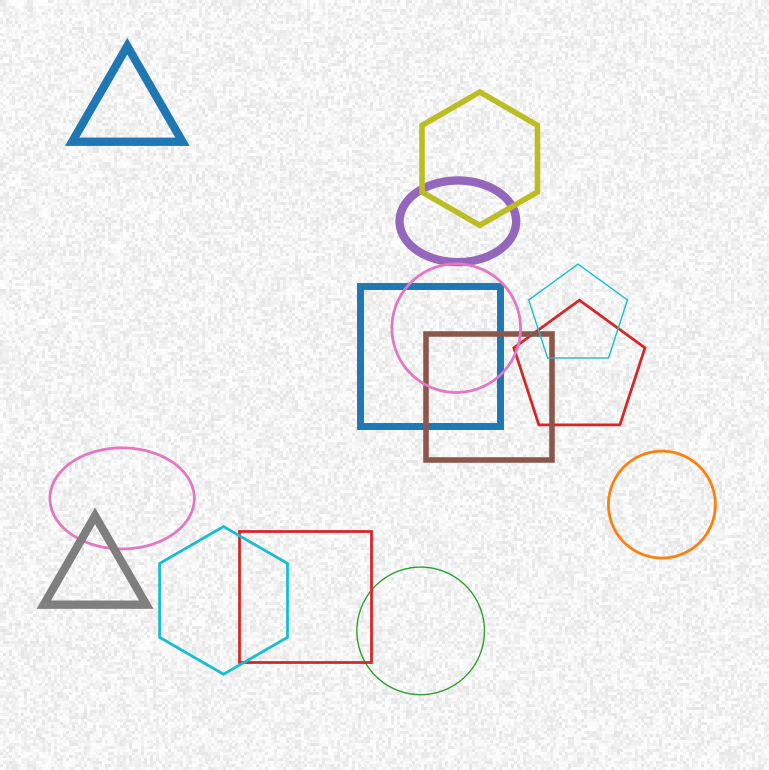[{"shape": "triangle", "thickness": 3, "radius": 0.41, "center": [0.165, 0.857]}, {"shape": "square", "thickness": 2.5, "radius": 0.45, "center": [0.559, 0.538]}, {"shape": "circle", "thickness": 1, "radius": 0.35, "center": [0.86, 0.345]}, {"shape": "circle", "thickness": 0.5, "radius": 0.41, "center": [0.546, 0.181]}, {"shape": "square", "thickness": 1, "radius": 0.43, "center": [0.396, 0.225]}, {"shape": "pentagon", "thickness": 1, "radius": 0.45, "center": [0.752, 0.521]}, {"shape": "oval", "thickness": 3, "radius": 0.38, "center": [0.595, 0.713]}, {"shape": "square", "thickness": 2, "radius": 0.41, "center": [0.635, 0.485]}, {"shape": "circle", "thickness": 1, "radius": 0.42, "center": [0.592, 0.574]}, {"shape": "oval", "thickness": 1, "radius": 0.47, "center": [0.159, 0.353]}, {"shape": "triangle", "thickness": 3, "radius": 0.38, "center": [0.123, 0.253]}, {"shape": "hexagon", "thickness": 2, "radius": 0.43, "center": [0.623, 0.794]}, {"shape": "pentagon", "thickness": 0.5, "radius": 0.34, "center": [0.751, 0.59]}, {"shape": "hexagon", "thickness": 1, "radius": 0.48, "center": [0.29, 0.22]}]